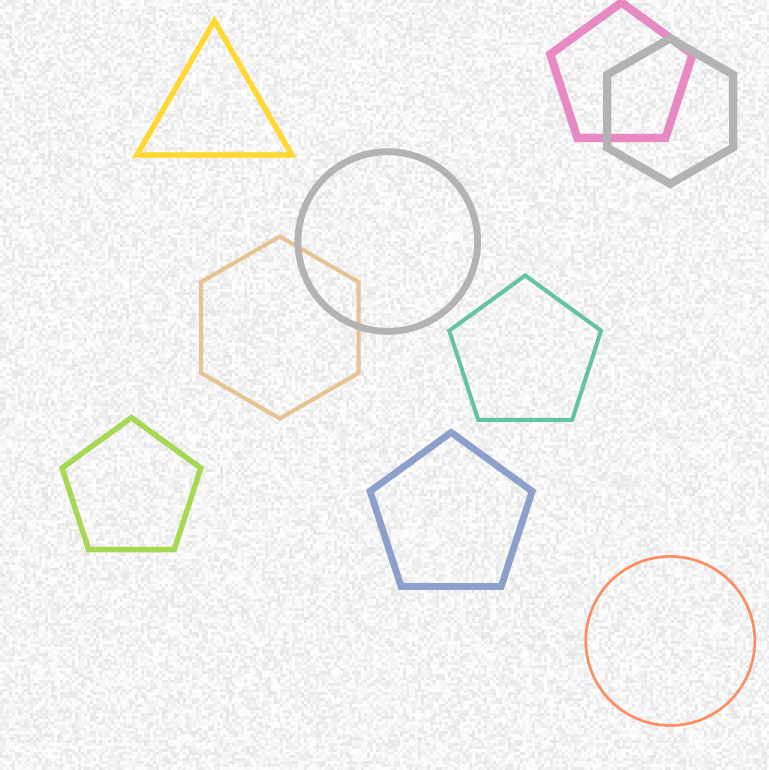[{"shape": "pentagon", "thickness": 1.5, "radius": 0.52, "center": [0.682, 0.539]}, {"shape": "circle", "thickness": 1, "radius": 0.55, "center": [0.871, 0.168]}, {"shape": "pentagon", "thickness": 2.5, "radius": 0.55, "center": [0.586, 0.328]}, {"shape": "pentagon", "thickness": 3, "radius": 0.49, "center": [0.807, 0.9]}, {"shape": "pentagon", "thickness": 2, "radius": 0.47, "center": [0.171, 0.363]}, {"shape": "triangle", "thickness": 2, "radius": 0.58, "center": [0.278, 0.857]}, {"shape": "hexagon", "thickness": 1.5, "radius": 0.59, "center": [0.363, 0.575]}, {"shape": "hexagon", "thickness": 3, "radius": 0.47, "center": [0.87, 0.856]}, {"shape": "circle", "thickness": 2.5, "radius": 0.58, "center": [0.504, 0.686]}]